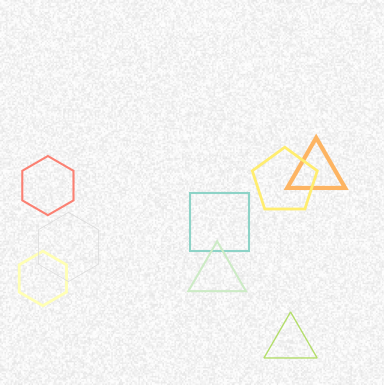[{"shape": "square", "thickness": 1.5, "radius": 0.38, "center": [0.571, 0.423]}, {"shape": "hexagon", "thickness": 2, "radius": 0.35, "center": [0.111, 0.277]}, {"shape": "hexagon", "thickness": 1.5, "radius": 0.38, "center": [0.124, 0.518]}, {"shape": "triangle", "thickness": 3, "radius": 0.43, "center": [0.821, 0.555]}, {"shape": "triangle", "thickness": 1, "radius": 0.4, "center": [0.755, 0.11]}, {"shape": "hexagon", "thickness": 0.5, "radius": 0.45, "center": [0.178, 0.359]}, {"shape": "triangle", "thickness": 1.5, "radius": 0.43, "center": [0.564, 0.287]}, {"shape": "pentagon", "thickness": 2, "radius": 0.44, "center": [0.74, 0.529]}]